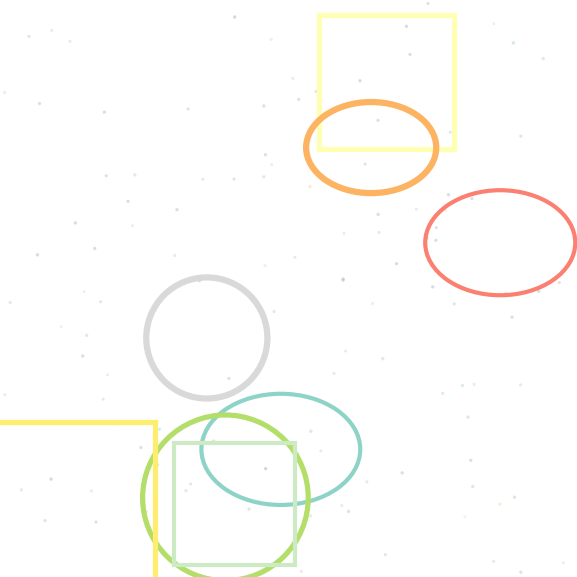[{"shape": "oval", "thickness": 2, "radius": 0.69, "center": [0.486, 0.221]}, {"shape": "square", "thickness": 2.5, "radius": 0.58, "center": [0.669, 0.857]}, {"shape": "oval", "thickness": 2, "radius": 0.65, "center": [0.866, 0.579]}, {"shape": "oval", "thickness": 3, "radius": 0.56, "center": [0.643, 0.744]}, {"shape": "circle", "thickness": 2.5, "radius": 0.72, "center": [0.39, 0.137]}, {"shape": "circle", "thickness": 3, "radius": 0.52, "center": [0.358, 0.414]}, {"shape": "square", "thickness": 2, "radius": 0.52, "center": [0.406, 0.126]}, {"shape": "square", "thickness": 2.5, "radius": 0.69, "center": [0.13, 0.13]}]